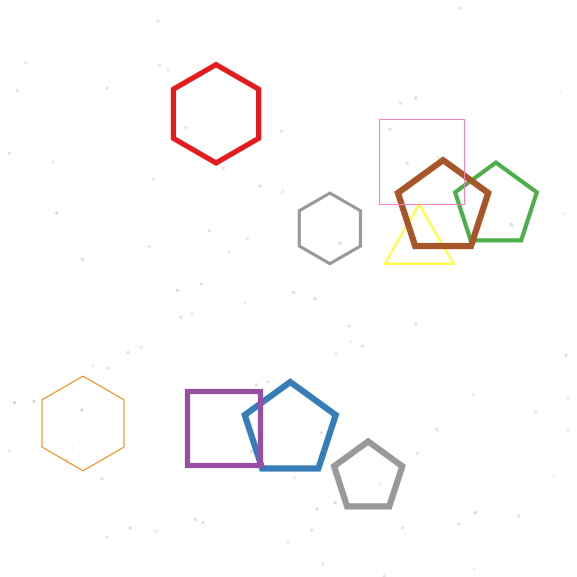[{"shape": "hexagon", "thickness": 2.5, "radius": 0.43, "center": [0.374, 0.802]}, {"shape": "pentagon", "thickness": 3, "radius": 0.41, "center": [0.503, 0.255]}, {"shape": "pentagon", "thickness": 2, "radius": 0.37, "center": [0.859, 0.643]}, {"shape": "square", "thickness": 2.5, "radius": 0.32, "center": [0.387, 0.257]}, {"shape": "hexagon", "thickness": 0.5, "radius": 0.41, "center": [0.144, 0.266]}, {"shape": "triangle", "thickness": 1, "radius": 0.34, "center": [0.726, 0.577]}, {"shape": "pentagon", "thickness": 3, "radius": 0.41, "center": [0.767, 0.64]}, {"shape": "square", "thickness": 0.5, "radius": 0.37, "center": [0.729, 0.719]}, {"shape": "hexagon", "thickness": 1.5, "radius": 0.31, "center": [0.571, 0.604]}, {"shape": "pentagon", "thickness": 3, "radius": 0.31, "center": [0.638, 0.173]}]